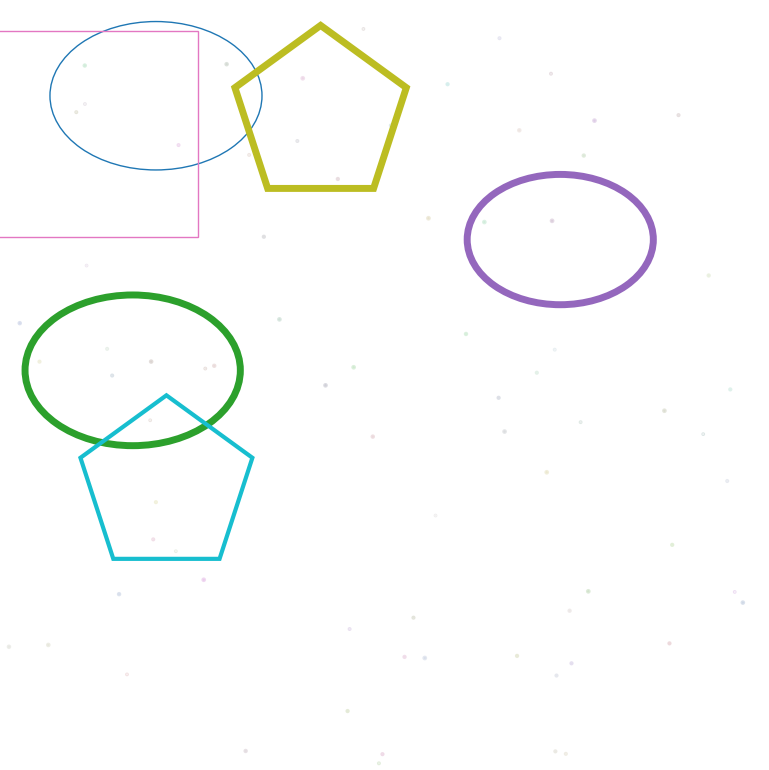[{"shape": "oval", "thickness": 0.5, "radius": 0.69, "center": [0.203, 0.876]}, {"shape": "oval", "thickness": 2.5, "radius": 0.7, "center": [0.172, 0.519]}, {"shape": "oval", "thickness": 2.5, "radius": 0.6, "center": [0.728, 0.689]}, {"shape": "square", "thickness": 0.5, "radius": 0.67, "center": [0.123, 0.826]}, {"shape": "pentagon", "thickness": 2.5, "radius": 0.59, "center": [0.416, 0.85]}, {"shape": "pentagon", "thickness": 1.5, "radius": 0.59, "center": [0.216, 0.369]}]